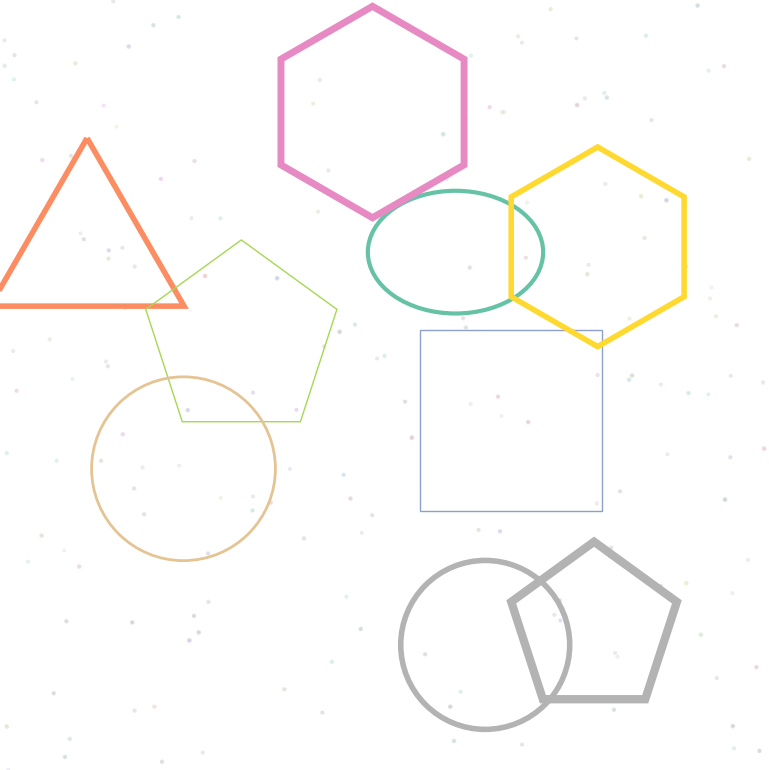[{"shape": "oval", "thickness": 1.5, "radius": 0.57, "center": [0.592, 0.673]}, {"shape": "triangle", "thickness": 2, "radius": 0.73, "center": [0.113, 0.675]}, {"shape": "square", "thickness": 0.5, "radius": 0.59, "center": [0.664, 0.454]}, {"shape": "hexagon", "thickness": 2.5, "radius": 0.69, "center": [0.484, 0.855]}, {"shape": "pentagon", "thickness": 0.5, "radius": 0.65, "center": [0.313, 0.558]}, {"shape": "hexagon", "thickness": 2, "radius": 0.65, "center": [0.776, 0.679]}, {"shape": "circle", "thickness": 1, "radius": 0.6, "center": [0.238, 0.391]}, {"shape": "circle", "thickness": 2, "radius": 0.55, "center": [0.63, 0.162]}, {"shape": "pentagon", "thickness": 3, "radius": 0.57, "center": [0.771, 0.183]}]